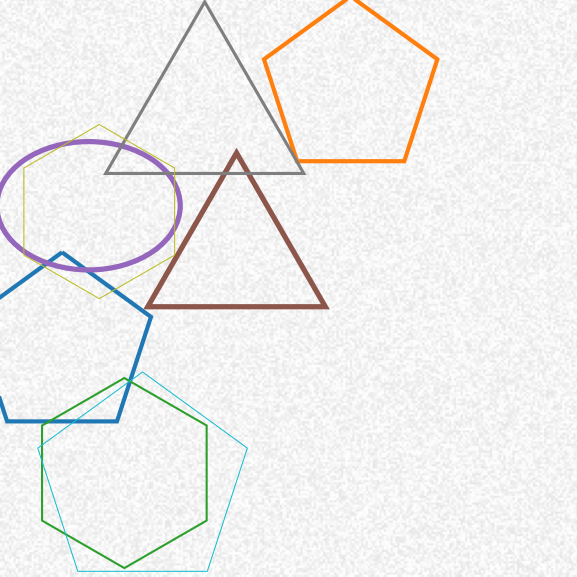[{"shape": "pentagon", "thickness": 2, "radius": 0.81, "center": [0.107, 0.4]}, {"shape": "pentagon", "thickness": 2, "radius": 0.79, "center": [0.607, 0.848]}, {"shape": "hexagon", "thickness": 1, "radius": 0.82, "center": [0.215, 0.18]}, {"shape": "oval", "thickness": 2.5, "radius": 0.79, "center": [0.153, 0.643]}, {"shape": "triangle", "thickness": 2.5, "radius": 0.89, "center": [0.41, 0.557]}, {"shape": "triangle", "thickness": 1.5, "radius": 0.99, "center": [0.355, 0.798]}, {"shape": "hexagon", "thickness": 0.5, "radius": 0.75, "center": [0.172, 0.633]}, {"shape": "pentagon", "thickness": 0.5, "radius": 0.95, "center": [0.247, 0.164]}]